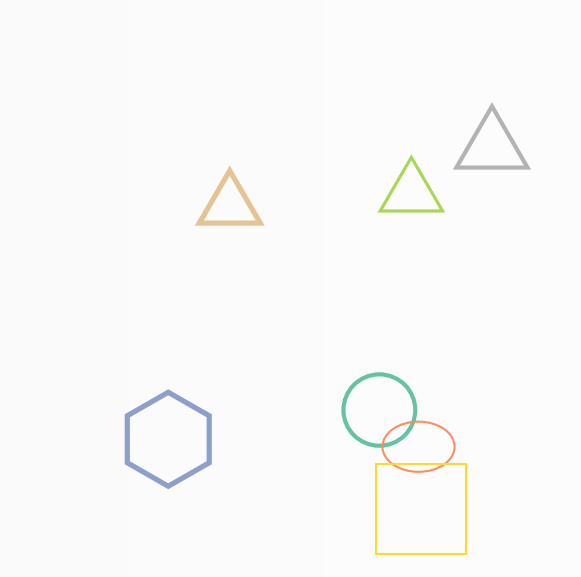[{"shape": "circle", "thickness": 2, "radius": 0.31, "center": [0.653, 0.289]}, {"shape": "oval", "thickness": 1, "radius": 0.31, "center": [0.72, 0.226]}, {"shape": "hexagon", "thickness": 2.5, "radius": 0.41, "center": [0.289, 0.239]}, {"shape": "triangle", "thickness": 1.5, "radius": 0.31, "center": [0.708, 0.665]}, {"shape": "square", "thickness": 1, "radius": 0.39, "center": [0.724, 0.118]}, {"shape": "triangle", "thickness": 2.5, "radius": 0.3, "center": [0.395, 0.643]}, {"shape": "triangle", "thickness": 2, "radius": 0.35, "center": [0.846, 0.744]}]